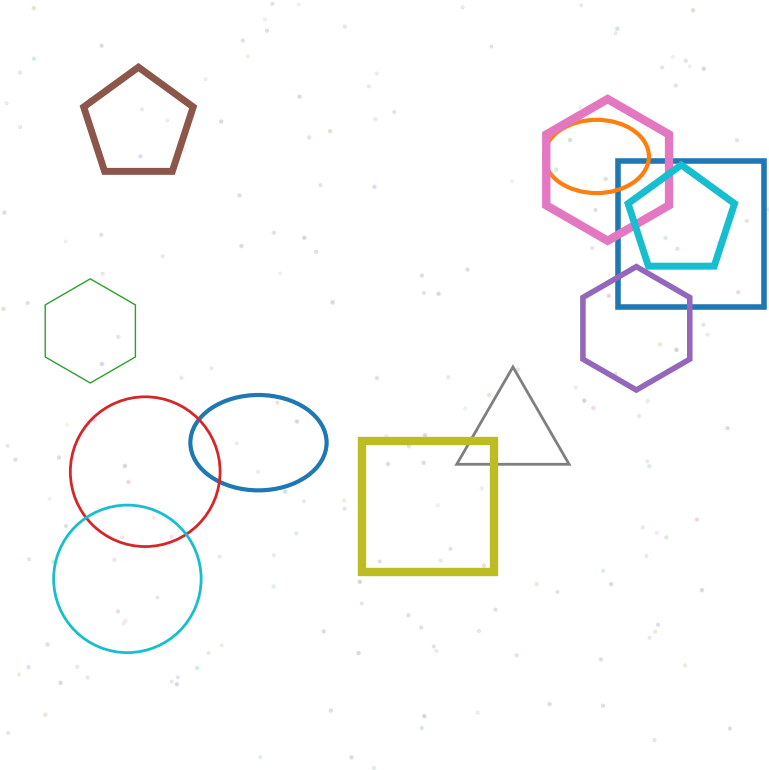[{"shape": "oval", "thickness": 1.5, "radius": 0.44, "center": [0.336, 0.425]}, {"shape": "square", "thickness": 2, "radius": 0.47, "center": [0.897, 0.696]}, {"shape": "oval", "thickness": 1.5, "radius": 0.34, "center": [0.775, 0.797]}, {"shape": "hexagon", "thickness": 0.5, "radius": 0.34, "center": [0.117, 0.57]}, {"shape": "circle", "thickness": 1, "radius": 0.49, "center": [0.189, 0.387]}, {"shape": "hexagon", "thickness": 2, "radius": 0.4, "center": [0.826, 0.574]}, {"shape": "pentagon", "thickness": 2.5, "radius": 0.37, "center": [0.18, 0.838]}, {"shape": "hexagon", "thickness": 3, "radius": 0.46, "center": [0.789, 0.779]}, {"shape": "triangle", "thickness": 1, "radius": 0.42, "center": [0.666, 0.439]}, {"shape": "square", "thickness": 3, "radius": 0.43, "center": [0.556, 0.342]}, {"shape": "circle", "thickness": 1, "radius": 0.48, "center": [0.165, 0.248]}, {"shape": "pentagon", "thickness": 2.5, "radius": 0.36, "center": [0.885, 0.713]}]